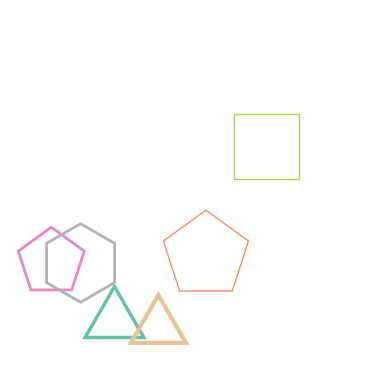[{"shape": "triangle", "thickness": 2.5, "radius": 0.44, "center": [0.297, 0.167]}, {"shape": "pentagon", "thickness": 1, "radius": 0.58, "center": [0.535, 0.338]}, {"shape": "pentagon", "thickness": 2, "radius": 0.45, "center": [0.133, 0.32]}, {"shape": "square", "thickness": 1, "radius": 0.42, "center": [0.691, 0.619]}, {"shape": "triangle", "thickness": 3, "radius": 0.41, "center": [0.411, 0.151]}, {"shape": "hexagon", "thickness": 2, "radius": 0.51, "center": [0.209, 0.317]}]